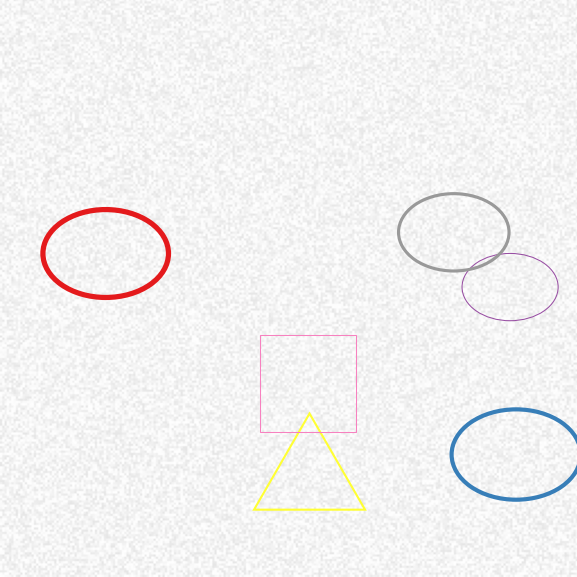[{"shape": "oval", "thickness": 2.5, "radius": 0.54, "center": [0.183, 0.56]}, {"shape": "oval", "thickness": 2, "radius": 0.56, "center": [0.894, 0.212]}, {"shape": "oval", "thickness": 0.5, "radius": 0.42, "center": [0.883, 0.502]}, {"shape": "triangle", "thickness": 1, "radius": 0.55, "center": [0.536, 0.172]}, {"shape": "square", "thickness": 0.5, "radius": 0.42, "center": [0.533, 0.335]}, {"shape": "oval", "thickness": 1.5, "radius": 0.48, "center": [0.786, 0.597]}]